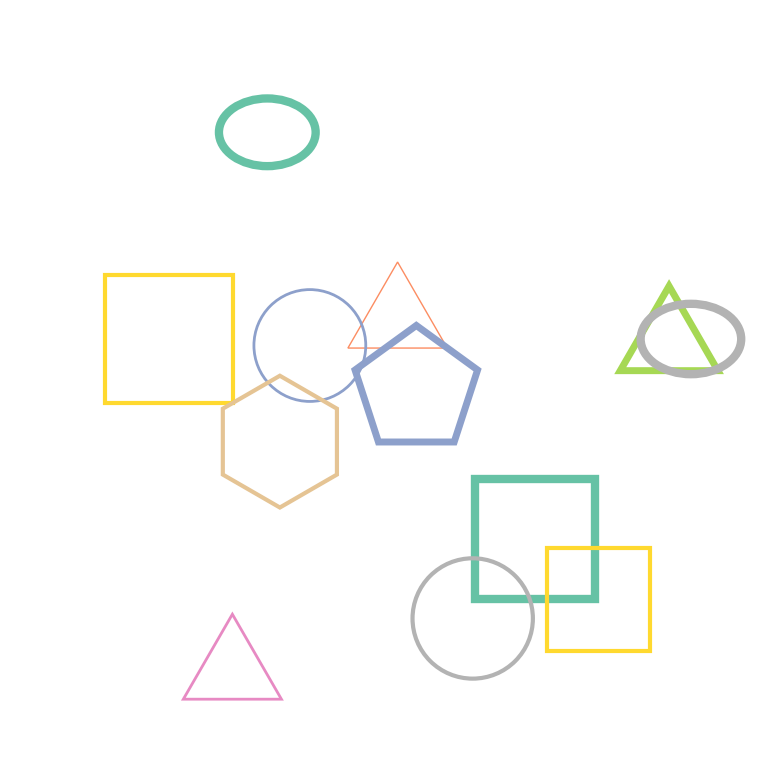[{"shape": "oval", "thickness": 3, "radius": 0.31, "center": [0.347, 0.828]}, {"shape": "square", "thickness": 3, "radius": 0.39, "center": [0.694, 0.3]}, {"shape": "triangle", "thickness": 0.5, "radius": 0.37, "center": [0.516, 0.585]}, {"shape": "circle", "thickness": 1, "radius": 0.36, "center": [0.402, 0.551]}, {"shape": "pentagon", "thickness": 2.5, "radius": 0.42, "center": [0.541, 0.494]}, {"shape": "triangle", "thickness": 1, "radius": 0.37, "center": [0.302, 0.129]}, {"shape": "triangle", "thickness": 2.5, "radius": 0.37, "center": [0.869, 0.555]}, {"shape": "square", "thickness": 1.5, "radius": 0.42, "center": [0.22, 0.56]}, {"shape": "square", "thickness": 1.5, "radius": 0.34, "center": [0.778, 0.222]}, {"shape": "hexagon", "thickness": 1.5, "radius": 0.43, "center": [0.363, 0.426]}, {"shape": "circle", "thickness": 1.5, "radius": 0.39, "center": [0.614, 0.197]}, {"shape": "oval", "thickness": 3, "radius": 0.33, "center": [0.897, 0.56]}]